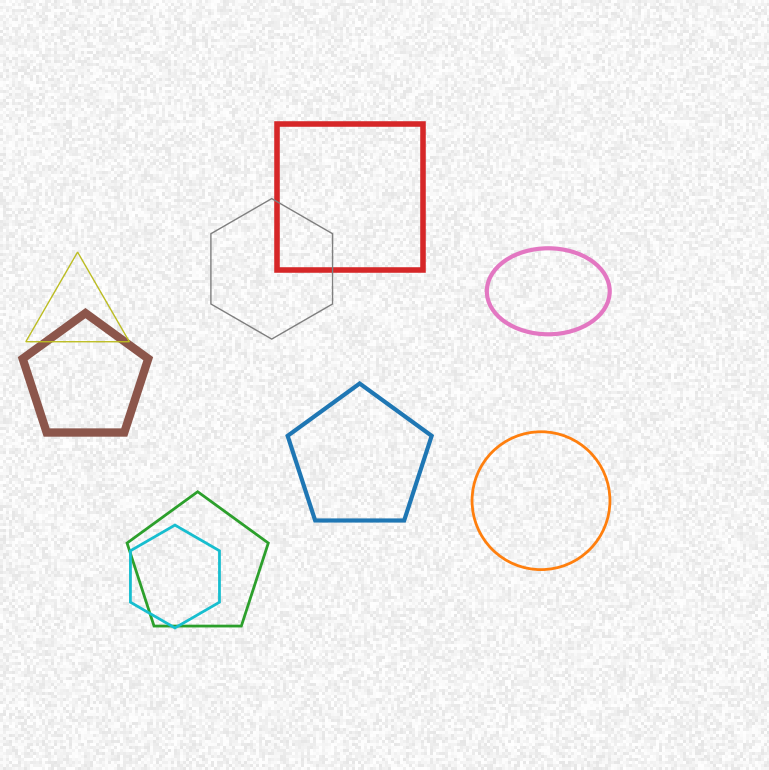[{"shape": "pentagon", "thickness": 1.5, "radius": 0.49, "center": [0.467, 0.404]}, {"shape": "circle", "thickness": 1, "radius": 0.45, "center": [0.703, 0.35]}, {"shape": "pentagon", "thickness": 1, "radius": 0.48, "center": [0.257, 0.265]}, {"shape": "square", "thickness": 2, "radius": 0.47, "center": [0.455, 0.744]}, {"shape": "pentagon", "thickness": 3, "radius": 0.43, "center": [0.111, 0.508]}, {"shape": "oval", "thickness": 1.5, "radius": 0.4, "center": [0.712, 0.622]}, {"shape": "hexagon", "thickness": 0.5, "radius": 0.46, "center": [0.353, 0.651]}, {"shape": "triangle", "thickness": 0.5, "radius": 0.39, "center": [0.101, 0.595]}, {"shape": "hexagon", "thickness": 1, "radius": 0.33, "center": [0.227, 0.251]}]